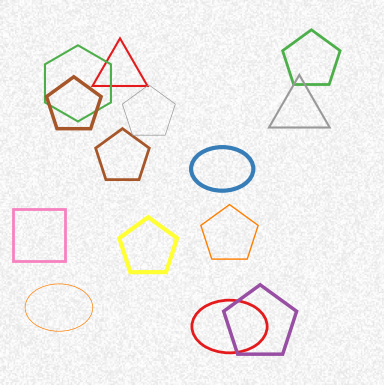[{"shape": "triangle", "thickness": 1.5, "radius": 0.41, "center": [0.312, 0.818]}, {"shape": "oval", "thickness": 2, "radius": 0.49, "center": [0.596, 0.152]}, {"shape": "oval", "thickness": 3, "radius": 0.4, "center": [0.577, 0.561]}, {"shape": "pentagon", "thickness": 2, "radius": 0.39, "center": [0.809, 0.844]}, {"shape": "hexagon", "thickness": 1.5, "radius": 0.49, "center": [0.202, 0.783]}, {"shape": "pentagon", "thickness": 2.5, "radius": 0.5, "center": [0.676, 0.161]}, {"shape": "pentagon", "thickness": 1, "radius": 0.39, "center": [0.596, 0.39]}, {"shape": "oval", "thickness": 0.5, "radius": 0.44, "center": [0.153, 0.201]}, {"shape": "pentagon", "thickness": 3, "radius": 0.39, "center": [0.385, 0.357]}, {"shape": "pentagon", "thickness": 2, "radius": 0.37, "center": [0.318, 0.593]}, {"shape": "pentagon", "thickness": 2.5, "radius": 0.37, "center": [0.192, 0.726]}, {"shape": "square", "thickness": 2, "radius": 0.34, "center": [0.102, 0.389]}, {"shape": "pentagon", "thickness": 0.5, "radius": 0.36, "center": [0.387, 0.707]}, {"shape": "triangle", "thickness": 1.5, "radius": 0.46, "center": [0.777, 0.714]}]